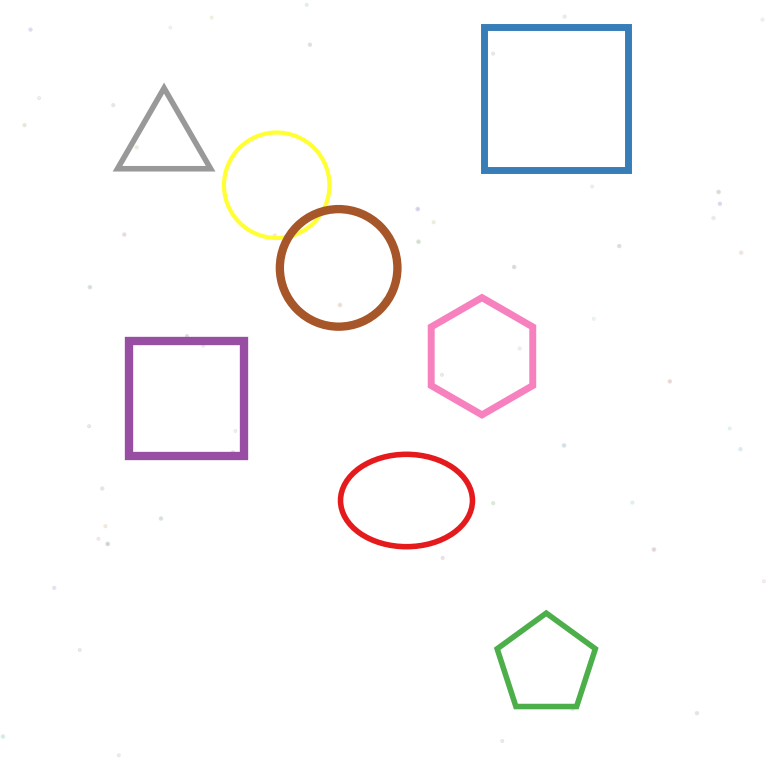[{"shape": "oval", "thickness": 2, "radius": 0.43, "center": [0.528, 0.35]}, {"shape": "square", "thickness": 2.5, "radius": 0.46, "center": [0.722, 0.872]}, {"shape": "pentagon", "thickness": 2, "radius": 0.34, "center": [0.709, 0.137]}, {"shape": "square", "thickness": 3, "radius": 0.37, "center": [0.242, 0.482]}, {"shape": "circle", "thickness": 1.5, "radius": 0.34, "center": [0.359, 0.759]}, {"shape": "circle", "thickness": 3, "radius": 0.38, "center": [0.44, 0.652]}, {"shape": "hexagon", "thickness": 2.5, "radius": 0.38, "center": [0.626, 0.537]}, {"shape": "triangle", "thickness": 2, "radius": 0.35, "center": [0.213, 0.816]}]